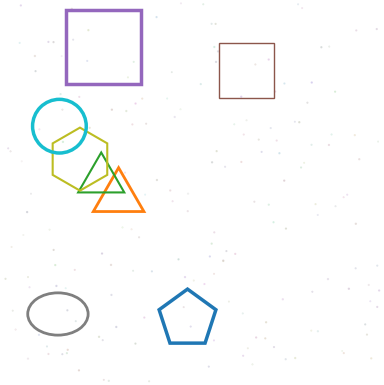[{"shape": "pentagon", "thickness": 2.5, "radius": 0.39, "center": [0.487, 0.171]}, {"shape": "triangle", "thickness": 2, "radius": 0.38, "center": [0.308, 0.488]}, {"shape": "triangle", "thickness": 1.5, "radius": 0.35, "center": [0.263, 0.535]}, {"shape": "square", "thickness": 2.5, "radius": 0.48, "center": [0.268, 0.878]}, {"shape": "square", "thickness": 1, "radius": 0.35, "center": [0.64, 0.816]}, {"shape": "oval", "thickness": 2, "radius": 0.39, "center": [0.15, 0.184]}, {"shape": "hexagon", "thickness": 1.5, "radius": 0.41, "center": [0.208, 0.587]}, {"shape": "circle", "thickness": 2.5, "radius": 0.35, "center": [0.154, 0.672]}]